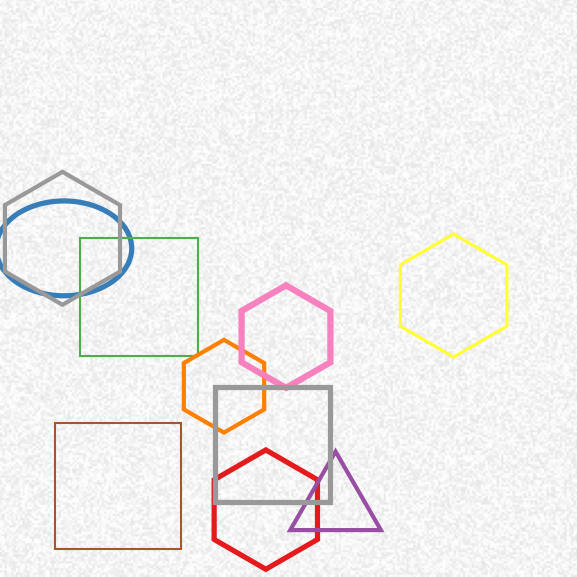[{"shape": "hexagon", "thickness": 2.5, "radius": 0.52, "center": [0.46, 0.117]}, {"shape": "oval", "thickness": 2.5, "radius": 0.59, "center": [0.111, 0.569]}, {"shape": "square", "thickness": 1, "radius": 0.51, "center": [0.24, 0.485]}, {"shape": "triangle", "thickness": 2, "radius": 0.45, "center": [0.581, 0.127]}, {"shape": "hexagon", "thickness": 2, "radius": 0.4, "center": [0.388, 0.33]}, {"shape": "hexagon", "thickness": 1.5, "radius": 0.53, "center": [0.785, 0.487]}, {"shape": "square", "thickness": 1, "radius": 0.54, "center": [0.204, 0.157]}, {"shape": "hexagon", "thickness": 3, "radius": 0.44, "center": [0.495, 0.416]}, {"shape": "hexagon", "thickness": 2, "radius": 0.58, "center": [0.108, 0.587]}, {"shape": "square", "thickness": 2.5, "radius": 0.5, "center": [0.472, 0.229]}]